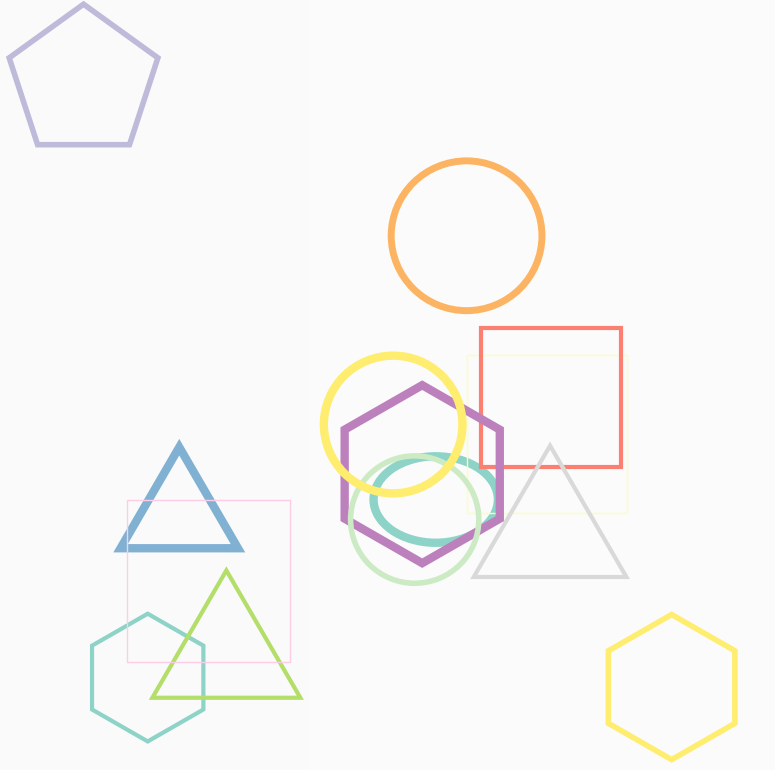[{"shape": "oval", "thickness": 3, "radius": 0.4, "center": [0.562, 0.351]}, {"shape": "hexagon", "thickness": 1.5, "radius": 0.41, "center": [0.191, 0.12]}, {"shape": "square", "thickness": 0.5, "radius": 0.51, "center": [0.706, 0.436]}, {"shape": "pentagon", "thickness": 2, "radius": 0.5, "center": [0.108, 0.894]}, {"shape": "square", "thickness": 1.5, "radius": 0.45, "center": [0.711, 0.484]}, {"shape": "triangle", "thickness": 3, "radius": 0.44, "center": [0.231, 0.332]}, {"shape": "circle", "thickness": 2.5, "radius": 0.49, "center": [0.602, 0.694]}, {"shape": "triangle", "thickness": 1.5, "radius": 0.55, "center": [0.292, 0.149]}, {"shape": "square", "thickness": 0.5, "radius": 0.53, "center": [0.27, 0.245]}, {"shape": "triangle", "thickness": 1.5, "radius": 0.57, "center": [0.71, 0.308]}, {"shape": "hexagon", "thickness": 3, "radius": 0.58, "center": [0.545, 0.384]}, {"shape": "circle", "thickness": 2, "radius": 0.41, "center": [0.535, 0.325]}, {"shape": "circle", "thickness": 3, "radius": 0.45, "center": [0.507, 0.449]}, {"shape": "hexagon", "thickness": 2, "radius": 0.47, "center": [0.867, 0.108]}]